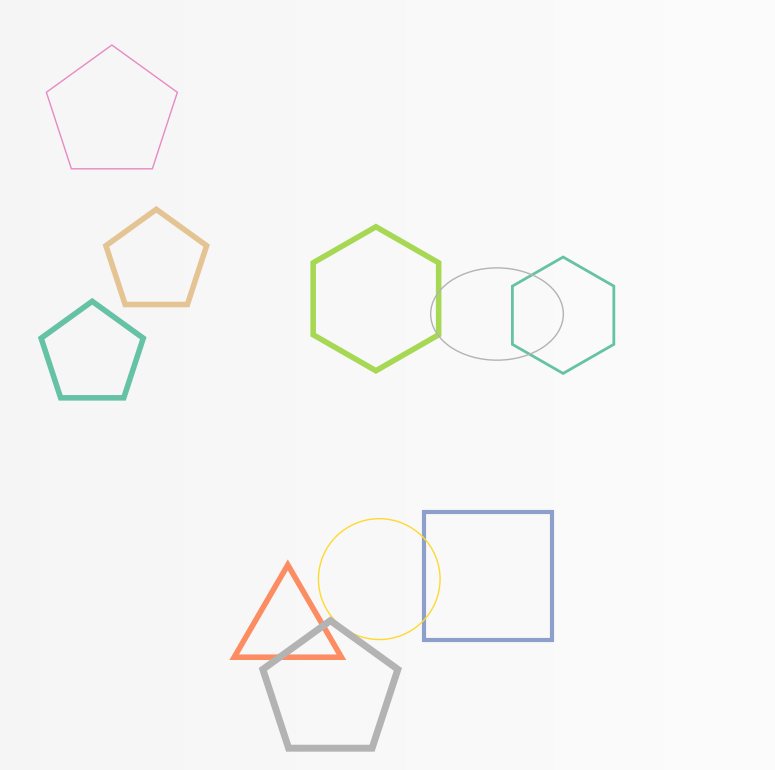[{"shape": "pentagon", "thickness": 2, "radius": 0.35, "center": [0.119, 0.539]}, {"shape": "hexagon", "thickness": 1, "radius": 0.38, "center": [0.727, 0.591]}, {"shape": "triangle", "thickness": 2, "radius": 0.4, "center": [0.371, 0.186]}, {"shape": "square", "thickness": 1.5, "radius": 0.41, "center": [0.63, 0.252]}, {"shape": "pentagon", "thickness": 0.5, "radius": 0.44, "center": [0.144, 0.853]}, {"shape": "hexagon", "thickness": 2, "radius": 0.47, "center": [0.485, 0.612]}, {"shape": "circle", "thickness": 0.5, "radius": 0.39, "center": [0.489, 0.248]}, {"shape": "pentagon", "thickness": 2, "radius": 0.34, "center": [0.202, 0.66]}, {"shape": "pentagon", "thickness": 2.5, "radius": 0.46, "center": [0.426, 0.102]}, {"shape": "oval", "thickness": 0.5, "radius": 0.43, "center": [0.641, 0.592]}]